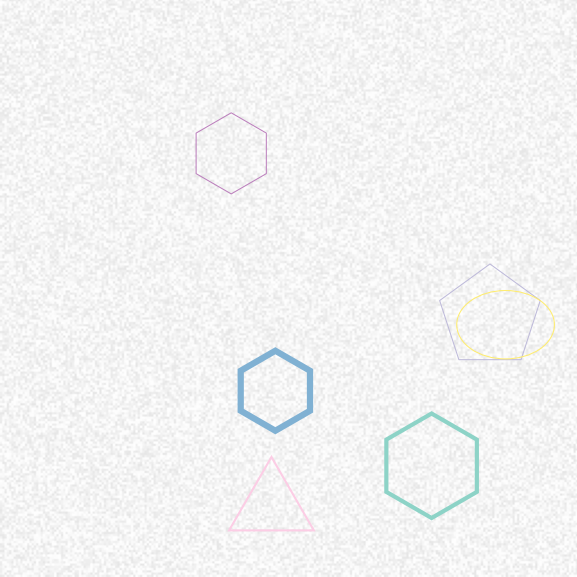[{"shape": "hexagon", "thickness": 2, "radius": 0.45, "center": [0.747, 0.193]}, {"shape": "pentagon", "thickness": 0.5, "radius": 0.46, "center": [0.848, 0.45]}, {"shape": "hexagon", "thickness": 3, "radius": 0.35, "center": [0.477, 0.323]}, {"shape": "triangle", "thickness": 1, "radius": 0.42, "center": [0.47, 0.123]}, {"shape": "hexagon", "thickness": 0.5, "radius": 0.35, "center": [0.4, 0.734]}, {"shape": "oval", "thickness": 0.5, "radius": 0.42, "center": [0.875, 0.437]}]